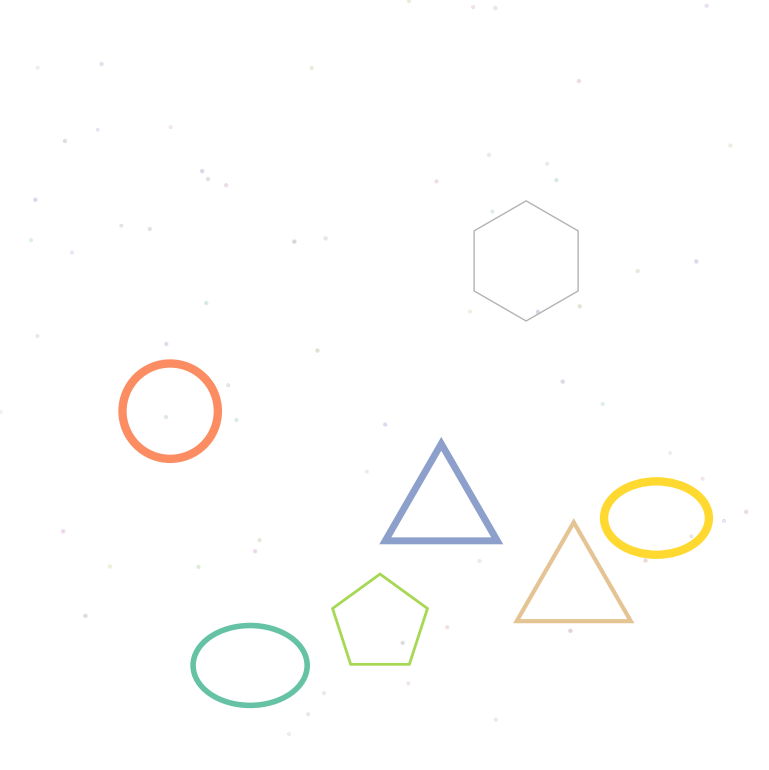[{"shape": "oval", "thickness": 2, "radius": 0.37, "center": [0.325, 0.136]}, {"shape": "circle", "thickness": 3, "radius": 0.31, "center": [0.221, 0.466]}, {"shape": "triangle", "thickness": 2.5, "radius": 0.42, "center": [0.573, 0.34]}, {"shape": "pentagon", "thickness": 1, "radius": 0.32, "center": [0.494, 0.19]}, {"shape": "oval", "thickness": 3, "radius": 0.34, "center": [0.853, 0.327]}, {"shape": "triangle", "thickness": 1.5, "radius": 0.43, "center": [0.745, 0.236]}, {"shape": "hexagon", "thickness": 0.5, "radius": 0.39, "center": [0.683, 0.661]}]